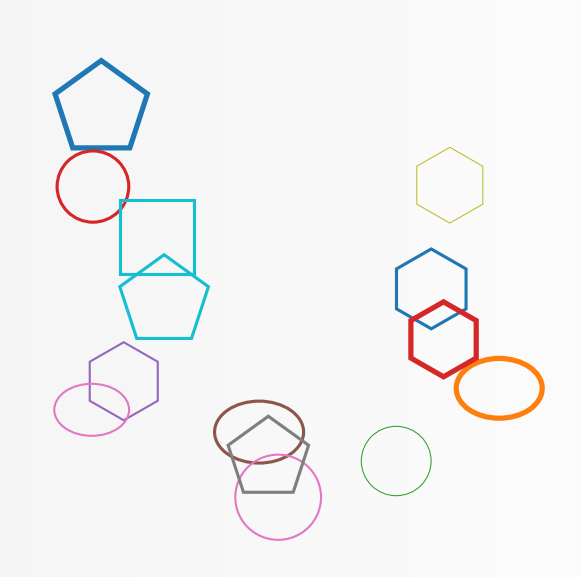[{"shape": "hexagon", "thickness": 1.5, "radius": 0.35, "center": [0.742, 0.499]}, {"shape": "pentagon", "thickness": 2.5, "radius": 0.42, "center": [0.174, 0.811]}, {"shape": "oval", "thickness": 2.5, "radius": 0.37, "center": [0.859, 0.327]}, {"shape": "circle", "thickness": 0.5, "radius": 0.3, "center": [0.682, 0.201]}, {"shape": "hexagon", "thickness": 2.5, "radius": 0.32, "center": [0.763, 0.412]}, {"shape": "circle", "thickness": 1.5, "radius": 0.31, "center": [0.16, 0.676]}, {"shape": "hexagon", "thickness": 1, "radius": 0.34, "center": [0.213, 0.339]}, {"shape": "oval", "thickness": 1.5, "radius": 0.38, "center": [0.446, 0.251]}, {"shape": "oval", "thickness": 1, "radius": 0.32, "center": [0.158, 0.289]}, {"shape": "circle", "thickness": 1, "radius": 0.37, "center": [0.479, 0.138]}, {"shape": "pentagon", "thickness": 1.5, "radius": 0.36, "center": [0.462, 0.206]}, {"shape": "hexagon", "thickness": 0.5, "radius": 0.33, "center": [0.774, 0.678]}, {"shape": "pentagon", "thickness": 1.5, "radius": 0.4, "center": [0.282, 0.478]}, {"shape": "square", "thickness": 1.5, "radius": 0.32, "center": [0.27, 0.588]}]